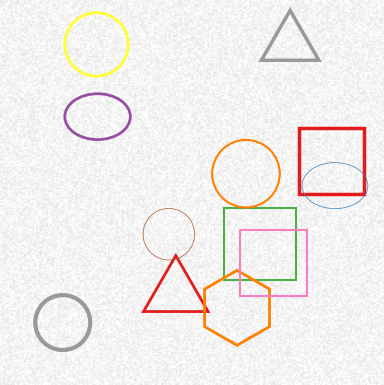[{"shape": "square", "thickness": 2.5, "radius": 0.42, "center": [0.862, 0.582]}, {"shape": "triangle", "thickness": 2, "radius": 0.48, "center": [0.457, 0.239]}, {"shape": "oval", "thickness": 0.5, "radius": 0.43, "center": [0.87, 0.518]}, {"shape": "square", "thickness": 1.5, "radius": 0.47, "center": [0.676, 0.365]}, {"shape": "oval", "thickness": 2, "radius": 0.43, "center": [0.253, 0.697]}, {"shape": "circle", "thickness": 1.5, "radius": 0.44, "center": [0.639, 0.549]}, {"shape": "hexagon", "thickness": 2, "radius": 0.49, "center": [0.616, 0.2]}, {"shape": "circle", "thickness": 2, "radius": 0.41, "center": [0.251, 0.885]}, {"shape": "circle", "thickness": 0.5, "radius": 0.33, "center": [0.439, 0.392]}, {"shape": "square", "thickness": 1.5, "radius": 0.43, "center": [0.71, 0.317]}, {"shape": "triangle", "thickness": 2.5, "radius": 0.43, "center": [0.754, 0.887]}, {"shape": "circle", "thickness": 3, "radius": 0.36, "center": [0.163, 0.162]}]